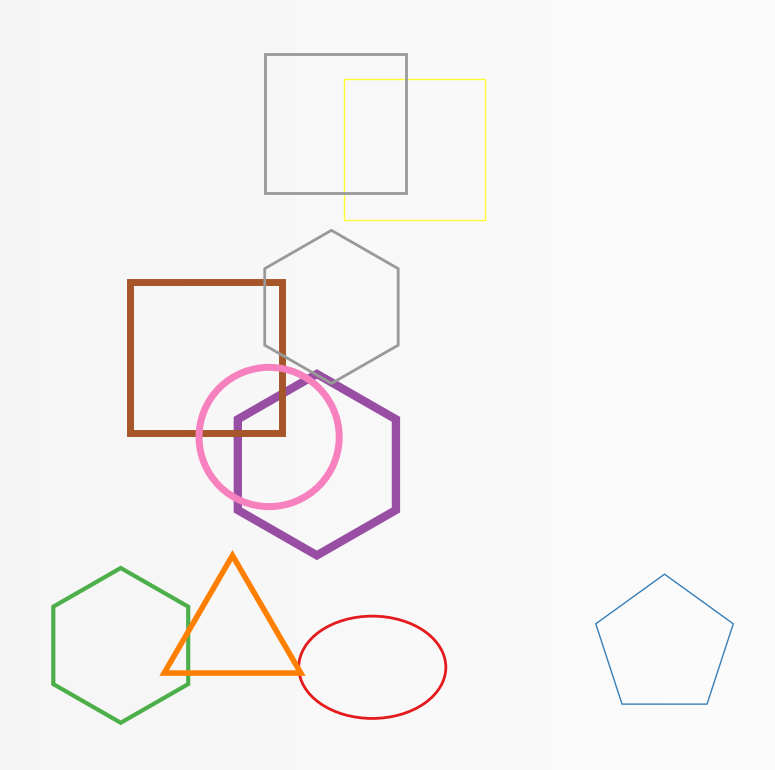[{"shape": "oval", "thickness": 1, "radius": 0.47, "center": [0.48, 0.133]}, {"shape": "pentagon", "thickness": 0.5, "radius": 0.47, "center": [0.857, 0.161]}, {"shape": "hexagon", "thickness": 1.5, "radius": 0.5, "center": [0.156, 0.162]}, {"shape": "hexagon", "thickness": 3, "radius": 0.59, "center": [0.409, 0.397]}, {"shape": "triangle", "thickness": 2, "radius": 0.51, "center": [0.3, 0.177]}, {"shape": "square", "thickness": 0.5, "radius": 0.45, "center": [0.535, 0.806]}, {"shape": "square", "thickness": 2.5, "radius": 0.49, "center": [0.266, 0.536]}, {"shape": "circle", "thickness": 2.5, "radius": 0.45, "center": [0.347, 0.433]}, {"shape": "hexagon", "thickness": 1, "radius": 0.5, "center": [0.428, 0.601]}, {"shape": "square", "thickness": 1, "radius": 0.45, "center": [0.433, 0.84]}]